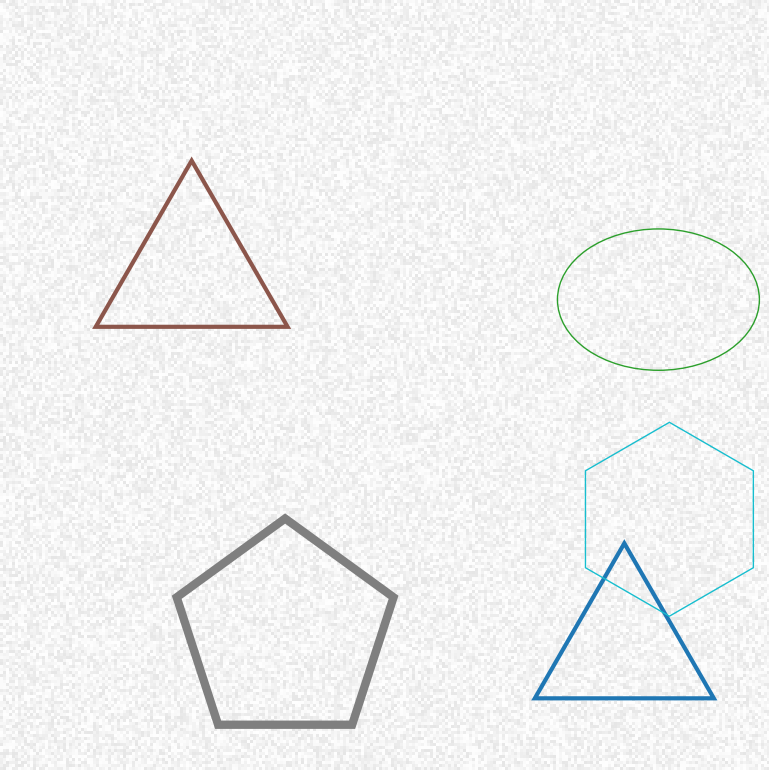[{"shape": "triangle", "thickness": 1.5, "radius": 0.67, "center": [0.811, 0.16]}, {"shape": "oval", "thickness": 0.5, "radius": 0.66, "center": [0.855, 0.611]}, {"shape": "triangle", "thickness": 1.5, "radius": 0.72, "center": [0.249, 0.648]}, {"shape": "pentagon", "thickness": 3, "radius": 0.74, "center": [0.37, 0.179]}, {"shape": "hexagon", "thickness": 0.5, "radius": 0.63, "center": [0.869, 0.326]}]